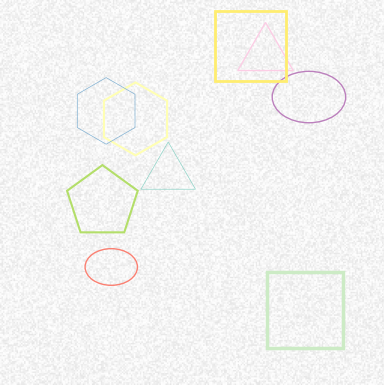[{"shape": "triangle", "thickness": 0.5, "radius": 0.41, "center": [0.437, 0.549]}, {"shape": "hexagon", "thickness": 1.5, "radius": 0.47, "center": [0.352, 0.691]}, {"shape": "oval", "thickness": 1, "radius": 0.34, "center": [0.289, 0.307]}, {"shape": "hexagon", "thickness": 0.5, "radius": 0.43, "center": [0.276, 0.712]}, {"shape": "pentagon", "thickness": 1.5, "radius": 0.48, "center": [0.266, 0.475]}, {"shape": "triangle", "thickness": 1, "radius": 0.42, "center": [0.69, 0.858]}, {"shape": "oval", "thickness": 1, "radius": 0.48, "center": [0.802, 0.748]}, {"shape": "square", "thickness": 2.5, "radius": 0.5, "center": [0.793, 0.194]}, {"shape": "square", "thickness": 2, "radius": 0.46, "center": [0.65, 0.881]}]